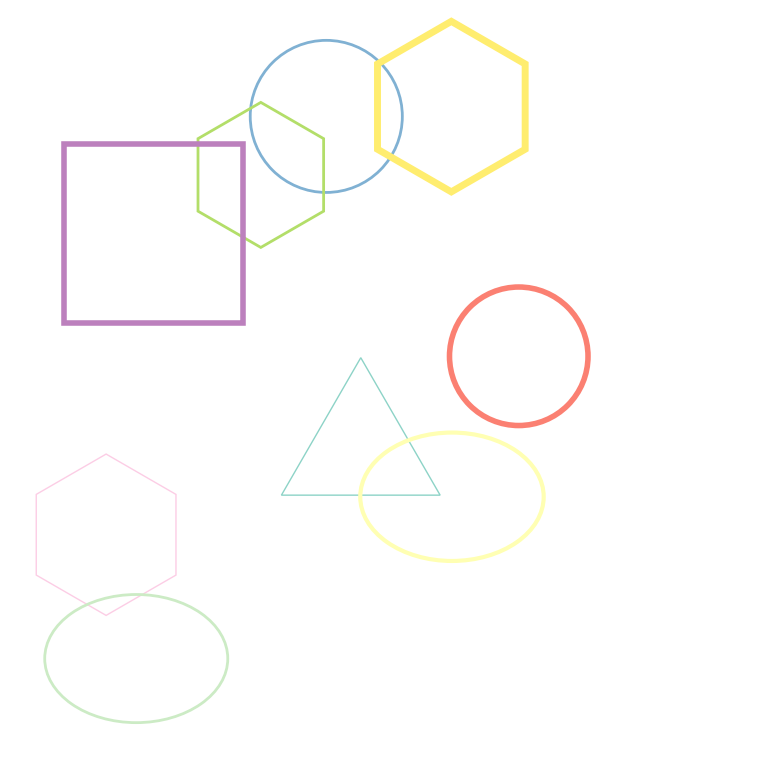[{"shape": "triangle", "thickness": 0.5, "radius": 0.6, "center": [0.469, 0.416]}, {"shape": "oval", "thickness": 1.5, "radius": 0.6, "center": [0.587, 0.355]}, {"shape": "circle", "thickness": 2, "radius": 0.45, "center": [0.674, 0.537]}, {"shape": "circle", "thickness": 1, "radius": 0.49, "center": [0.424, 0.849]}, {"shape": "hexagon", "thickness": 1, "radius": 0.47, "center": [0.339, 0.773]}, {"shape": "hexagon", "thickness": 0.5, "radius": 0.52, "center": [0.138, 0.306]}, {"shape": "square", "thickness": 2, "radius": 0.58, "center": [0.199, 0.697]}, {"shape": "oval", "thickness": 1, "radius": 0.59, "center": [0.177, 0.145]}, {"shape": "hexagon", "thickness": 2.5, "radius": 0.55, "center": [0.586, 0.862]}]